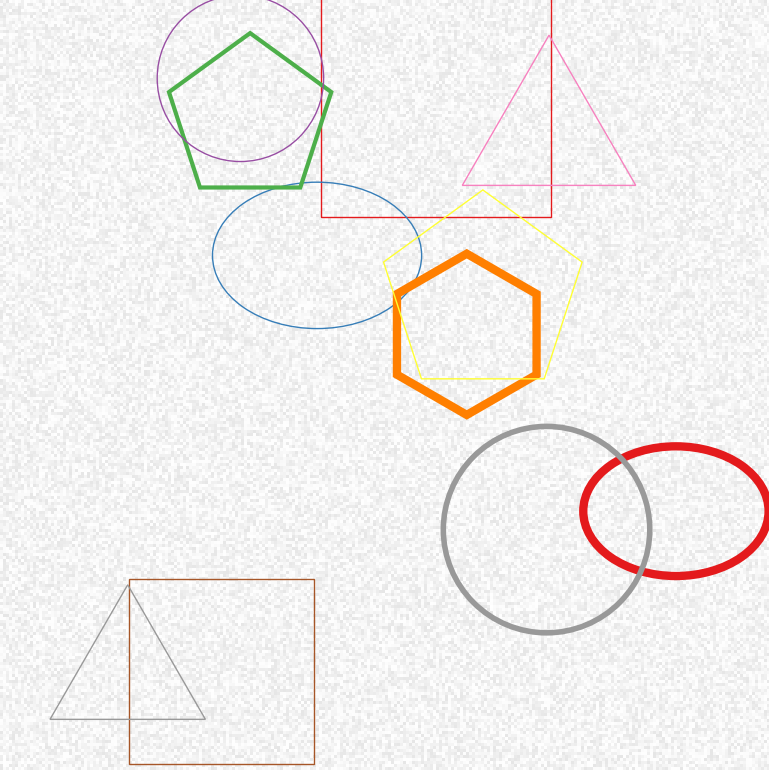[{"shape": "oval", "thickness": 3, "radius": 0.6, "center": [0.878, 0.336]}, {"shape": "square", "thickness": 0.5, "radius": 0.75, "center": [0.566, 0.868]}, {"shape": "oval", "thickness": 0.5, "radius": 0.68, "center": [0.412, 0.668]}, {"shape": "pentagon", "thickness": 1.5, "radius": 0.55, "center": [0.325, 0.846]}, {"shape": "circle", "thickness": 0.5, "radius": 0.54, "center": [0.312, 0.898]}, {"shape": "hexagon", "thickness": 3, "radius": 0.52, "center": [0.606, 0.566]}, {"shape": "pentagon", "thickness": 0.5, "radius": 0.68, "center": [0.627, 0.618]}, {"shape": "square", "thickness": 0.5, "radius": 0.6, "center": [0.287, 0.129]}, {"shape": "triangle", "thickness": 0.5, "radius": 0.65, "center": [0.713, 0.824]}, {"shape": "triangle", "thickness": 0.5, "radius": 0.58, "center": [0.166, 0.124]}, {"shape": "circle", "thickness": 2, "radius": 0.67, "center": [0.71, 0.312]}]